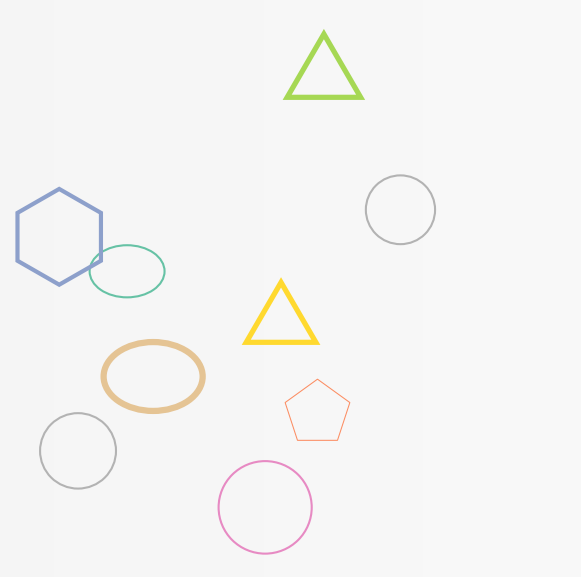[{"shape": "oval", "thickness": 1, "radius": 0.32, "center": [0.219, 0.529]}, {"shape": "pentagon", "thickness": 0.5, "radius": 0.29, "center": [0.546, 0.284]}, {"shape": "hexagon", "thickness": 2, "radius": 0.41, "center": [0.102, 0.589]}, {"shape": "circle", "thickness": 1, "radius": 0.4, "center": [0.456, 0.121]}, {"shape": "triangle", "thickness": 2.5, "radius": 0.36, "center": [0.557, 0.867]}, {"shape": "triangle", "thickness": 2.5, "radius": 0.35, "center": [0.484, 0.441]}, {"shape": "oval", "thickness": 3, "radius": 0.43, "center": [0.263, 0.347]}, {"shape": "circle", "thickness": 1, "radius": 0.3, "center": [0.689, 0.636]}, {"shape": "circle", "thickness": 1, "radius": 0.33, "center": [0.134, 0.218]}]